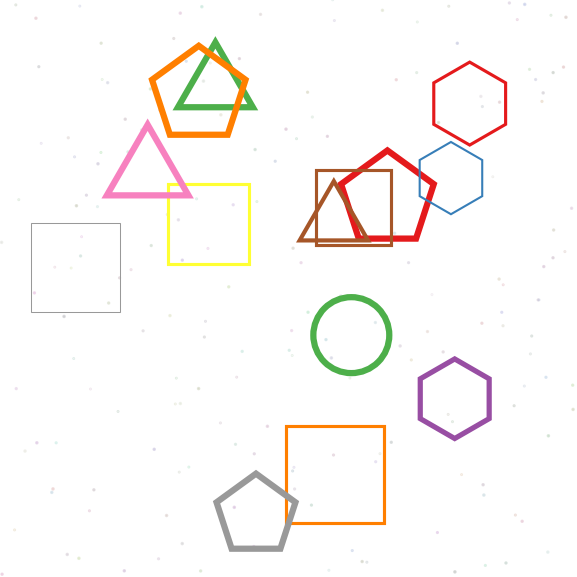[{"shape": "pentagon", "thickness": 3, "radius": 0.42, "center": [0.671, 0.654]}, {"shape": "hexagon", "thickness": 1.5, "radius": 0.36, "center": [0.813, 0.82]}, {"shape": "hexagon", "thickness": 1, "radius": 0.31, "center": [0.781, 0.691]}, {"shape": "circle", "thickness": 3, "radius": 0.33, "center": [0.608, 0.419]}, {"shape": "triangle", "thickness": 3, "radius": 0.37, "center": [0.373, 0.851]}, {"shape": "hexagon", "thickness": 2.5, "radius": 0.34, "center": [0.787, 0.309]}, {"shape": "square", "thickness": 1.5, "radius": 0.42, "center": [0.58, 0.178]}, {"shape": "pentagon", "thickness": 3, "radius": 0.43, "center": [0.344, 0.835]}, {"shape": "square", "thickness": 1.5, "radius": 0.35, "center": [0.361, 0.611]}, {"shape": "square", "thickness": 1.5, "radius": 0.32, "center": [0.612, 0.64]}, {"shape": "triangle", "thickness": 2, "radius": 0.34, "center": [0.578, 0.617]}, {"shape": "triangle", "thickness": 3, "radius": 0.41, "center": [0.256, 0.702]}, {"shape": "square", "thickness": 0.5, "radius": 0.39, "center": [0.13, 0.536]}, {"shape": "pentagon", "thickness": 3, "radius": 0.36, "center": [0.443, 0.107]}]